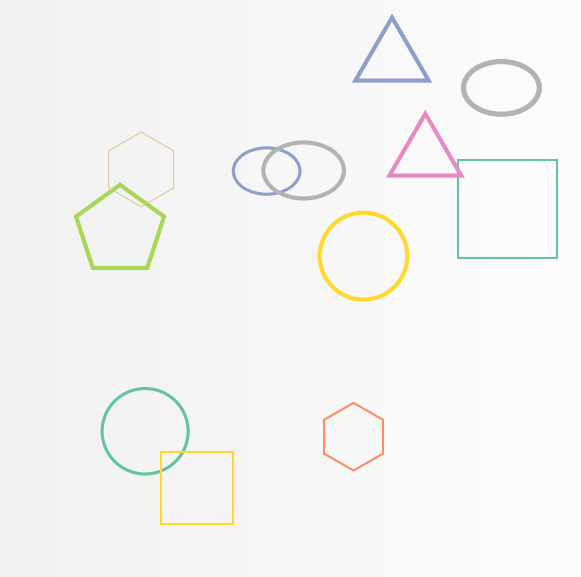[{"shape": "square", "thickness": 1, "radius": 0.42, "center": [0.873, 0.638]}, {"shape": "circle", "thickness": 1.5, "radius": 0.37, "center": [0.25, 0.252]}, {"shape": "hexagon", "thickness": 1, "radius": 0.29, "center": [0.608, 0.243]}, {"shape": "triangle", "thickness": 2, "radius": 0.36, "center": [0.674, 0.896]}, {"shape": "oval", "thickness": 1.5, "radius": 0.29, "center": [0.459, 0.703]}, {"shape": "triangle", "thickness": 2, "radius": 0.36, "center": [0.732, 0.731]}, {"shape": "pentagon", "thickness": 2, "radius": 0.4, "center": [0.207, 0.6]}, {"shape": "square", "thickness": 1, "radius": 0.31, "center": [0.338, 0.155]}, {"shape": "circle", "thickness": 2, "radius": 0.38, "center": [0.625, 0.556]}, {"shape": "hexagon", "thickness": 0.5, "radius": 0.32, "center": [0.243, 0.706]}, {"shape": "oval", "thickness": 2.5, "radius": 0.33, "center": [0.863, 0.847]}, {"shape": "oval", "thickness": 2, "radius": 0.35, "center": [0.522, 0.704]}]